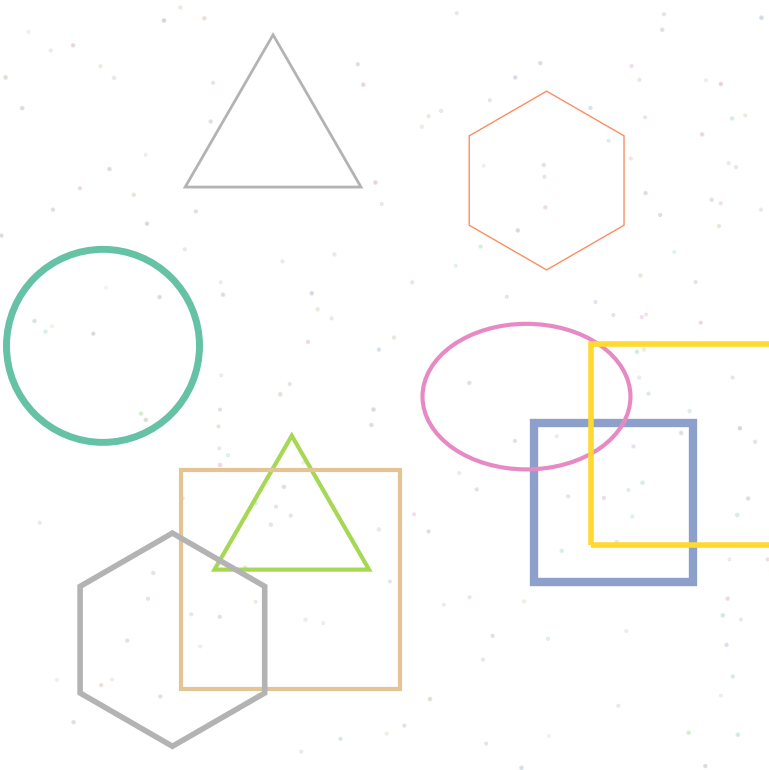[{"shape": "circle", "thickness": 2.5, "radius": 0.63, "center": [0.134, 0.551]}, {"shape": "hexagon", "thickness": 0.5, "radius": 0.58, "center": [0.71, 0.766]}, {"shape": "square", "thickness": 3, "radius": 0.52, "center": [0.797, 0.347]}, {"shape": "oval", "thickness": 1.5, "radius": 0.68, "center": [0.684, 0.485]}, {"shape": "triangle", "thickness": 1.5, "radius": 0.58, "center": [0.379, 0.318]}, {"shape": "square", "thickness": 2, "radius": 0.65, "center": [0.898, 0.423]}, {"shape": "square", "thickness": 1.5, "radius": 0.71, "center": [0.377, 0.248]}, {"shape": "hexagon", "thickness": 2, "radius": 0.69, "center": [0.224, 0.169]}, {"shape": "triangle", "thickness": 1, "radius": 0.66, "center": [0.355, 0.823]}]